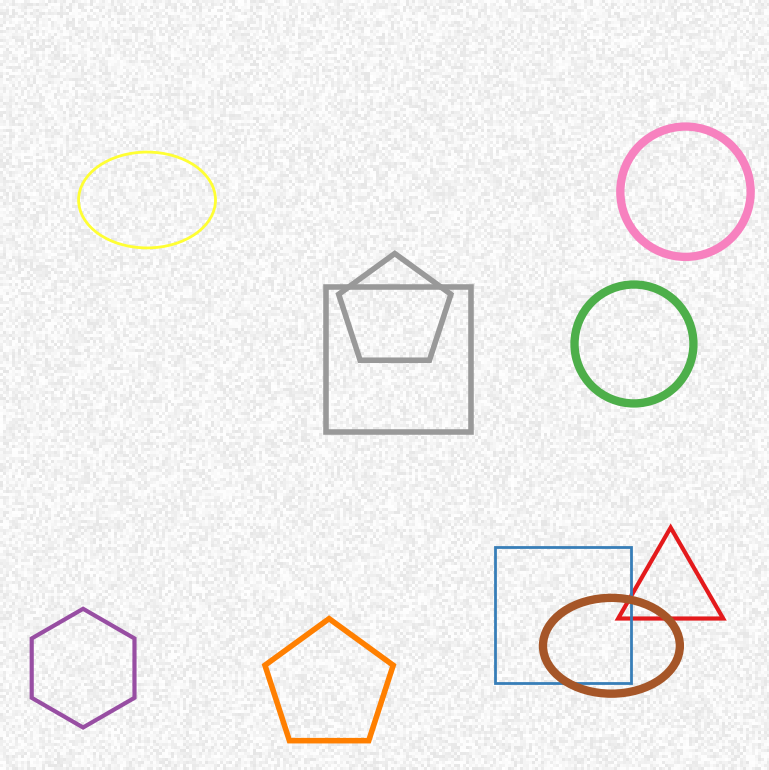[{"shape": "triangle", "thickness": 1.5, "radius": 0.39, "center": [0.871, 0.236]}, {"shape": "square", "thickness": 1, "radius": 0.44, "center": [0.732, 0.201]}, {"shape": "circle", "thickness": 3, "radius": 0.39, "center": [0.823, 0.553]}, {"shape": "hexagon", "thickness": 1.5, "radius": 0.39, "center": [0.108, 0.132]}, {"shape": "pentagon", "thickness": 2, "radius": 0.44, "center": [0.427, 0.109]}, {"shape": "oval", "thickness": 1, "radius": 0.44, "center": [0.191, 0.74]}, {"shape": "oval", "thickness": 3, "radius": 0.44, "center": [0.794, 0.161]}, {"shape": "circle", "thickness": 3, "radius": 0.42, "center": [0.89, 0.751]}, {"shape": "square", "thickness": 2, "radius": 0.47, "center": [0.518, 0.533]}, {"shape": "pentagon", "thickness": 2, "radius": 0.38, "center": [0.513, 0.594]}]